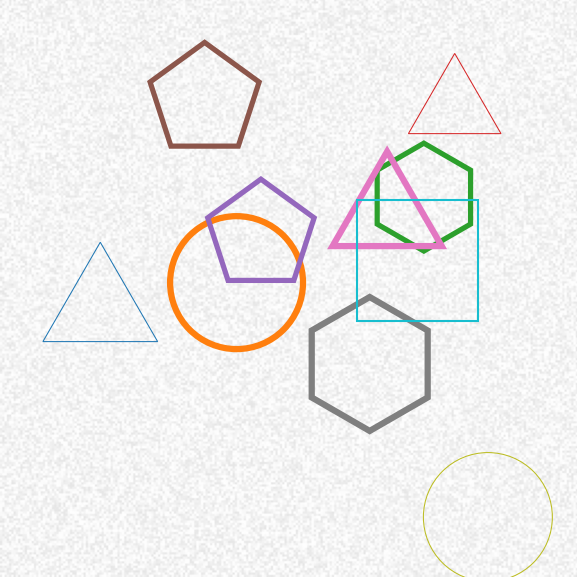[{"shape": "triangle", "thickness": 0.5, "radius": 0.57, "center": [0.174, 0.465]}, {"shape": "circle", "thickness": 3, "radius": 0.58, "center": [0.41, 0.51]}, {"shape": "hexagon", "thickness": 2.5, "radius": 0.47, "center": [0.734, 0.658]}, {"shape": "triangle", "thickness": 0.5, "radius": 0.46, "center": [0.787, 0.814]}, {"shape": "pentagon", "thickness": 2.5, "radius": 0.48, "center": [0.452, 0.592]}, {"shape": "pentagon", "thickness": 2.5, "radius": 0.5, "center": [0.354, 0.826]}, {"shape": "triangle", "thickness": 3, "radius": 0.55, "center": [0.67, 0.628]}, {"shape": "hexagon", "thickness": 3, "radius": 0.58, "center": [0.64, 0.369]}, {"shape": "circle", "thickness": 0.5, "radius": 0.56, "center": [0.845, 0.104]}, {"shape": "square", "thickness": 1, "radius": 0.52, "center": [0.723, 0.548]}]